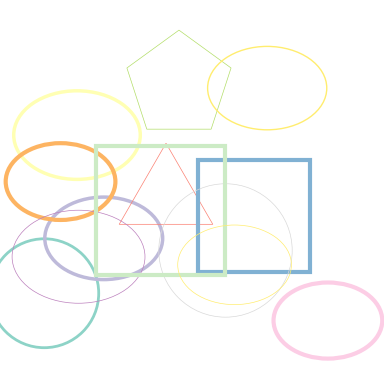[{"shape": "circle", "thickness": 2, "radius": 0.71, "center": [0.115, 0.238]}, {"shape": "oval", "thickness": 2.5, "radius": 0.82, "center": [0.2, 0.649]}, {"shape": "oval", "thickness": 2.5, "radius": 0.77, "center": [0.269, 0.381]}, {"shape": "triangle", "thickness": 0.5, "radius": 0.7, "center": [0.431, 0.488]}, {"shape": "square", "thickness": 3, "radius": 0.73, "center": [0.66, 0.439]}, {"shape": "oval", "thickness": 3, "radius": 0.71, "center": [0.157, 0.528]}, {"shape": "pentagon", "thickness": 0.5, "radius": 0.71, "center": [0.465, 0.78]}, {"shape": "oval", "thickness": 3, "radius": 0.71, "center": [0.852, 0.167]}, {"shape": "circle", "thickness": 0.5, "radius": 0.87, "center": [0.586, 0.349]}, {"shape": "oval", "thickness": 0.5, "radius": 0.86, "center": [0.204, 0.333]}, {"shape": "square", "thickness": 3, "radius": 0.84, "center": [0.417, 0.453]}, {"shape": "oval", "thickness": 1, "radius": 0.77, "center": [0.694, 0.771]}, {"shape": "oval", "thickness": 0.5, "radius": 0.74, "center": [0.609, 0.312]}]